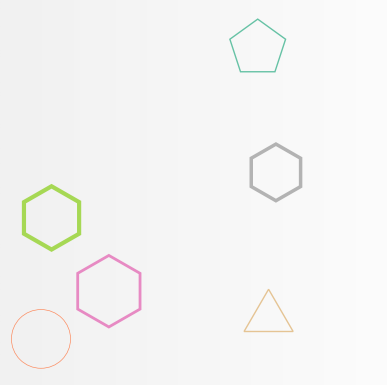[{"shape": "pentagon", "thickness": 1, "radius": 0.38, "center": [0.665, 0.875]}, {"shape": "circle", "thickness": 0.5, "radius": 0.38, "center": [0.106, 0.12]}, {"shape": "hexagon", "thickness": 2, "radius": 0.46, "center": [0.281, 0.244]}, {"shape": "hexagon", "thickness": 3, "radius": 0.41, "center": [0.133, 0.434]}, {"shape": "triangle", "thickness": 1, "radius": 0.37, "center": [0.693, 0.176]}, {"shape": "hexagon", "thickness": 2.5, "radius": 0.37, "center": [0.712, 0.552]}]